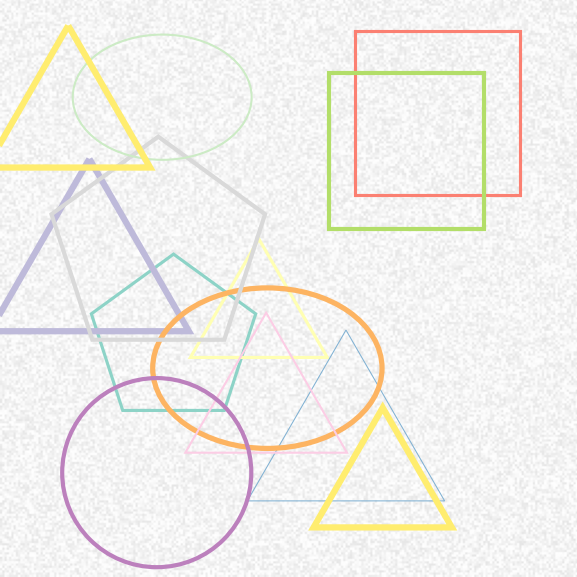[{"shape": "pentagon", "thickness": 1.5, "radius": 0.75, "center": [0.3, 0.409]}, {"shape": "triangle", "thickness": 1.5, "radius": 0.68, "center": [0.448, 0.449]}, {"shape": "triangle", "thickness": 3, "radius": 0.99, "center": [0.155, 0.525]}, {"shape": "square", "thickness": 1.5, "radius": 0.71, "center": [0.758, 0.803]}, {"shape": "triangle", "thickness": 0.5, "radius": 0.99, "center": [0.599, 0.23]}, {"shape": "oval", "thickness": 2.5, "radius": 0.99, "center": [0.463, 0.362]}, {"shape": "square", "thickness": 2, "radius": 0.67, "center": [0.704, 0.738]}, {"shape": "triangle", "thickness": 1, "radius": 0.81, "center": [0.461, 0.296]}, {"shape": "pentagon", "thickness": 2, "radius": 0.97, "center": [0.274, 0.568]}, {"shape": "circle", "thickness": 2, "radius": 0.82, "center": [0.271, 0.181]}, {"shape": "oval", "thickness": 1, "radius": 0.77, "center": [0.281, 0.831]}, {"shape": "triangle", "thickness": 3, "radius": 0.69, "center": [0.663, 0.155]}, {"shape": "triangle", "thickness": 3, "radius": 0.82, "center": [0.118, 0.791]}]